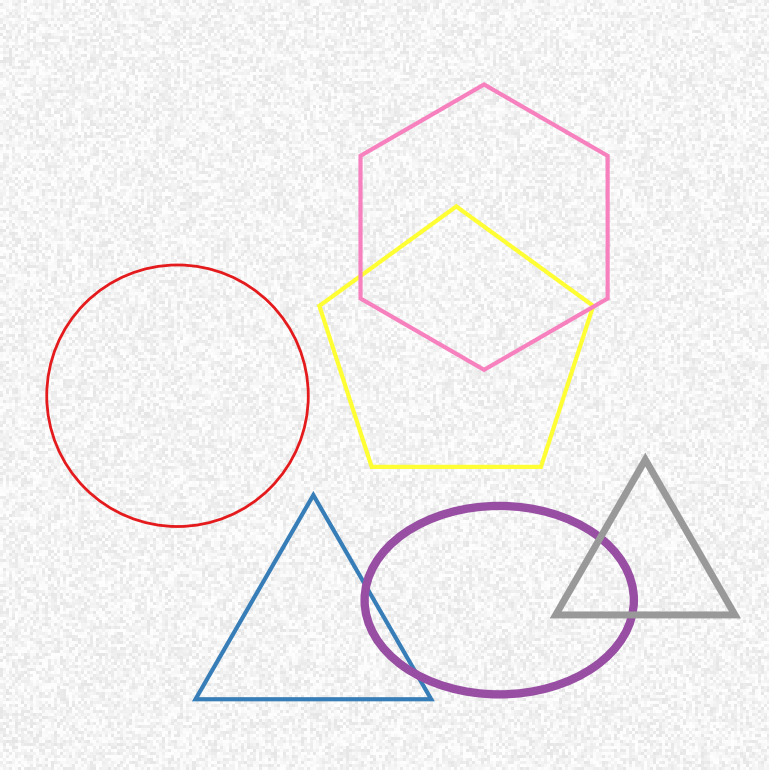[{"shape": "circle", "thickness": 1, "radius": 0.85, "center": [0.231, 0.486]}, {"shape": "triangle", "thickness": 1.5, "radius": 0.88, "center": [0.407, 0.18]}, {"shape": "oval", "thickness": 3, "radius": 0.87, "center": [0.648, 0.221]}, {"shape": "pentagon", "thickness": 1.5, "radius": 0.93, "center": [0.593, 0.545]}, {"shape": "hexagon", "thickness": 1.5, "radius": 0.93, "center": [0.629, 0.705]}, {"shape": "triangle", "thickness": 2.5, "radius": 0.67, "center": [0.838, 0.269]}]